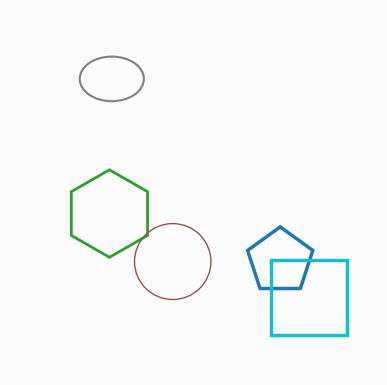[{"shape": "pentagon", "thickness": 2.5, "radius": 0.44, "center": [0.723, 0.322]}, {"shape": "hexagon", "thickness": 2, "radius": 0.57, "center": [0.282, 0.445]}, {"shape": "circle", "thickness": 1, "radius": 0.49, "center": [0.446, 0.321]}, {"shape": "oval", "thickness": 1.5, "radius": 0.41, "center": [0.289, 0.795]}, {"shape": "square", "thickness": 2.5, "radius": 0.49, "center": [0.797, 0.226]}]